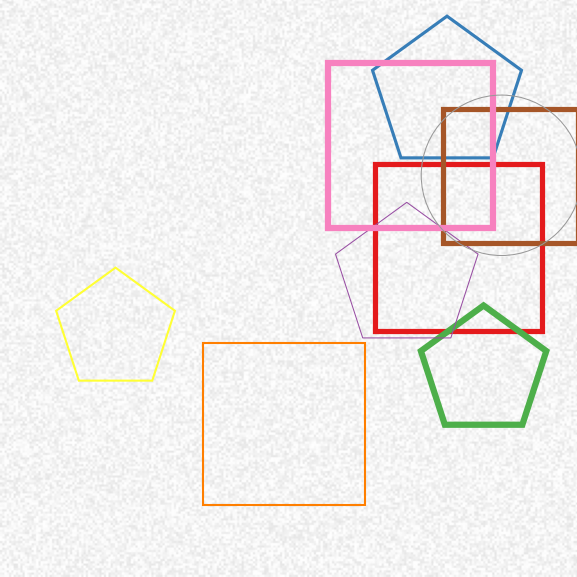[{"shape": "square", "thickness": 2.5, "radius": 0.73, "center": [0.794, 0.57]}, {"shape": "pentagon", "thickness": 1.5, "radius": 0.68, "center": [0.774, 0.836]}, {"shape": "pentagon", "thickness": 3, "radius": 0.57, "center": [0.837, 0.356]}, {"shape": "pentagon", "thickness": 0.5, "radius": 0.65, "center": [0.704, 0.519]}, {"shape": "square", "thickness": 1, "radius": 0.7, "center": [0.491, 0.265]}, {"shape": "pentagon", "thickness": 1, "radius": 0.54, "center": [0.2, 0.428]}, {"shape": "square", "thickness": 2.5, "radius": 0.58, "center": [0.884, 0.695]}, {"shape": "square", "thickness": 3, "radius": 0.71, "center": [0.711, 0.747]}, {"shape": "circle", "thickness": 0.5, "radius": 0.69, "center": [0.868, 0.696]}]